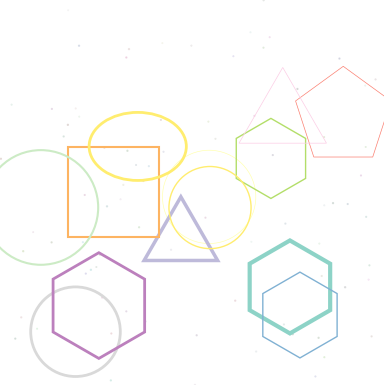[{"shape": "hexagon", "thickness": 3, "radius": 0.6, "center": [0.753, 0.255]}, {"shape": "circle", "thickness": 0.5, "radius": 0.61, "center": [0.543, 0.489]}, {"shape": "triangle", "thickness": 2.5, "radius": 0.55, "center": [0.47, 0.379]}, {"shape": "pentagon", "thickness": 0.5, "radius": 0.65, "center": [0.892, 0.698]}, {"shape": "hexagon", "thickness": 1, "radius": 0.56, "center": [0.779, 0.182]}, {"shape": "square", "thickness": 1.5, "radius": 0.59, "center": [0.295, 0.501]}, {"shape": "hexagon", "thickness": 1, "radius": 0.52, "center": [0.704, 0.589]}, {"shape": "triangle", "thickness": 0.5, "radius": 0.66, "center": [0.734, 0.694]}, {"shape": "circle", "thickness": 2, "radius": 0.58, "center": [0.196, 0.138]}, {"shape": "hexagon", "thickness": 2, "radius": 0.69, "center": [0.257, 0.206]}, {"shape": "circle", "thickness": 1.5, "radius": 0.74, "center": [0.106, 0.461]}, {"shape": "circle", "thickness": 1, "radius": 0.53, "center": [0.545, 0.461]}, {"shape": "oval", "thickness": 2, "radius": 0.63, "center": [0.358, 0.62]}]